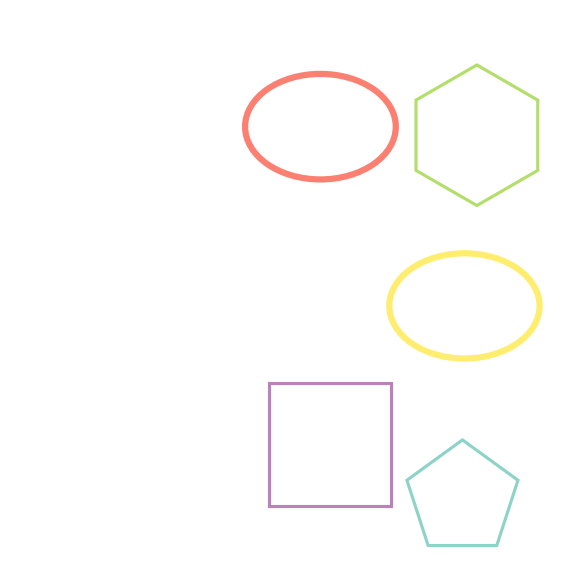[{"shape": "pentagon", "thickness": 1.5, "radius": 0.51, "center": [0.801, 0.136]}, {"shape": "oval", "thickness": 3, "radius": 0.65, "center": [0.555, 0.78]}, {"shape": "hexagon", "thickness": 1.5, "radius": 0.61, "center": [0.826, 0.765]}, {"shape": "square", "thickness": 1.5, "radius": 0.53, "center": [0.572, 0.23]}, {"shape": "oval", "thickness": 3, "radius": 0.65, "center": [0.804, 0.469]}]